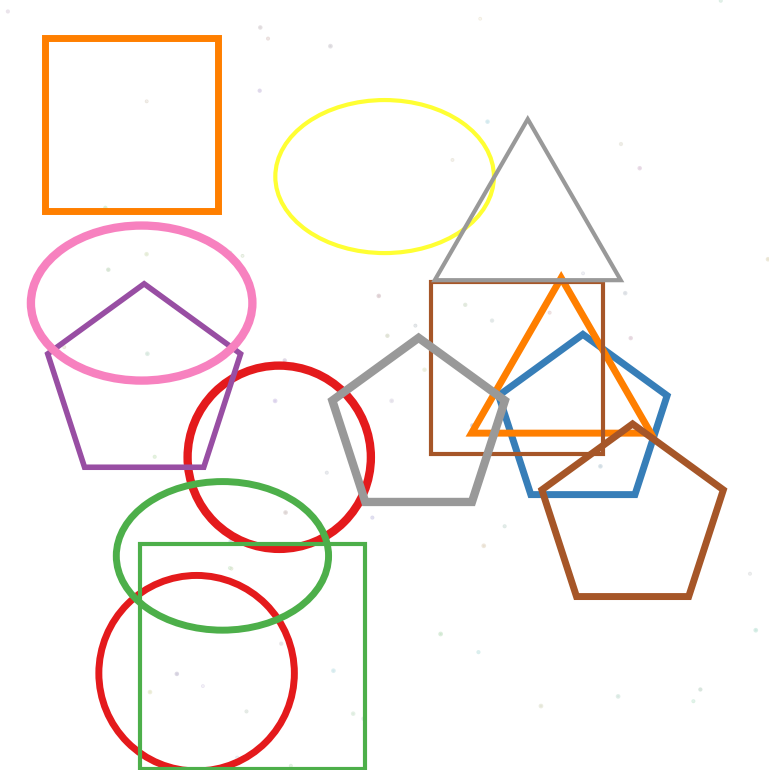[{"shape": "circle", "thickness": 3, "radius": 0.6, "center": [0.363, 0.406]}, {"shape": "circle", "thickness": 2.5, "radius": 0.63, "center": [0.255, 0.126]}, {"shape": "pentagon", "thickness": 2.5, "radius": 0.58, "center": [0.757, 0.451]}, {"shape": "square", "thickness": 1.5, "radius": 0.73, "center": [0.328, 0.148]}, {"shape": "oval", "thickness": 2.5, "radius": 0.69, "center": [0.289, 0.278]}, {"shape": "pentagon", "thickness": 2, "radius": 0.66, "center": [0.187, 0.5]}, {"shape": "triangle", "thickness": 2.5, "radius": 0.67, "center": [0.729, 0.505]}, {"shape": "square", "thickness": 2.5, "radius": 0.56, "center": [0.171, 0.838]}, {"shape": "oval", "thickness": 1.5, "radius": 0.71, "center": [0.499, 0.771]}, {"shape": "pentagon", "thickness": 2.5, "radius": 0.62, "center": [0.822, 0.326]}, {"shape": "square", "thickness": 1.5, "radius": 0.56, "center": [0.672, 0.522]}, {"shape": "oval", "thickness": 3, "radius": 0.72, "center": [0.184, 0.606]}, {"shape": "triangle", "thickness": 1.5, "radius": 0.7, "center": [0.685, 0.706]}, {"shape": "pentagon", "thickness": 3, "radius": 0.59, "center": [0.544, 0.443]}]